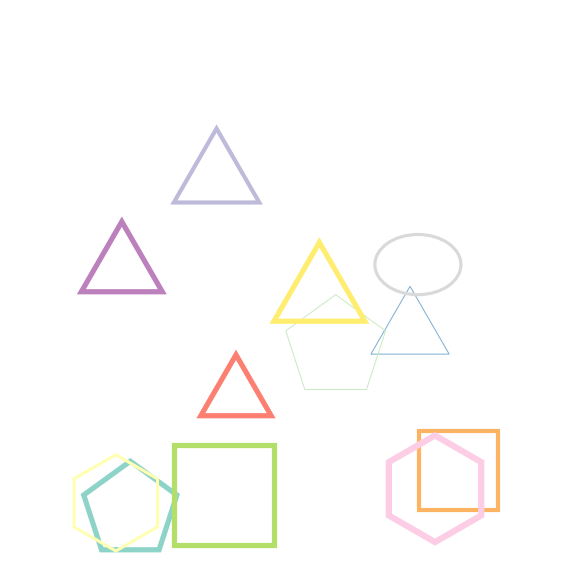[{"shape": "pentagon", "thickness": 2.5, "radius": 0.42, "center": [0.226, 0.116]}, {"shape": "hexagon", "thickness": 1.5, "radius": 0.42, "center": [0.201, 0.128]}, {"shape": "triangle", "thickness": 2, "radius": 0.43, "center": [0.375, 0.691]}, {"shape": "triangle", "thickness": 2.5, "radius": 0.35, "center": [0.409, 0.314]}, {"shape": "triangle", "thickness": 0.5, "radius": 0.39, "center": [0.71, 0.425]}, {"shape": "square", "thickness": 2, "radius": 0.34, "center": [0.794, 0.184]}, {"shape": "square", "thickness": 2.5, "radius": 0.43, "center": [0.389, 0.143]}, {"shape": "hexagon", "thickness": 3, "radius": 0.46, "center": [0.753, 0.153]}, {"shape": "oval", "thickness": 1.5, "radius": 0.37, "center": [0.724, 0.541]}, {"shape": "triangle", "thickness": 2.5, "radius": 0.4, "center": [0.211, 0.534]}, {"shape": "pentagon", "thickness": 0.5, "radius": 0.45, "center": [0.581, 0.398]}, {"shape": "triangle", "thickness": 2.5, "radius": 0.45, "center": [0.553, 0.488]}]